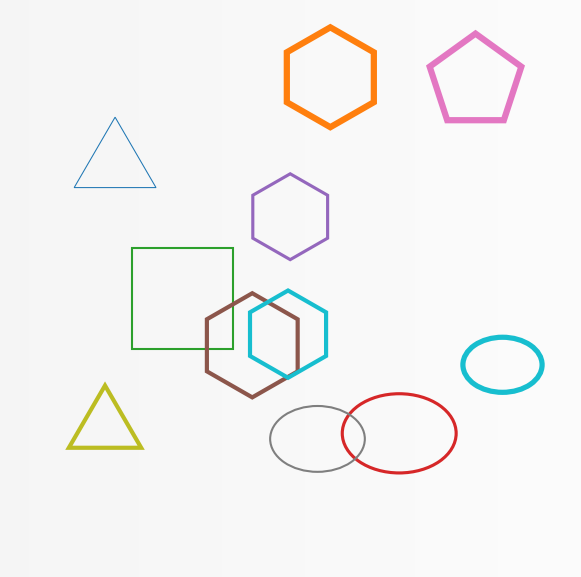[{"shape": "triangle", "thickness": 0.5, "radius": 0.41, "center": [0.198, 0.715]}, {"shape": "hexagon", "thickness": 3, "radius": 0.43, "center": [0.568, 0.865]}, {"shape": "square", "thickness": 1, "radius": 0.44, "center": [0.314, 0.482]}, {"shape": "oval", "thickness": 1.5, "radius": 0.49, "center": [0.687, 0.249]}, {"shape": "hexagon", "thickness": 1.5, "radius": 0.37, "center": [0.499, 0.624]}, {"shape": "hexagon", "thickness": 2, "radius": 0.45, "center": [0.434, 0.401]}, {"shape": "pentagon", "thickness": 3, "radius": 0.41, "center": [0.818, 0.858]}, {"shape": "oval", "thickness": 1, "radius": 0.41, "center": [0.546, 0.239]}, {"shape": "triangle", "thickness": 2, "radius": 0.36, "center": [0.181, 0.26]}, {"shape": "hexagon", "thickness": 2, "radius": 0.38, "center": [0.496, 0.421]}, {"shape": "oval", "thickness": 2.5, "radius": 0.34, "center": [0.865, 0.367]}]